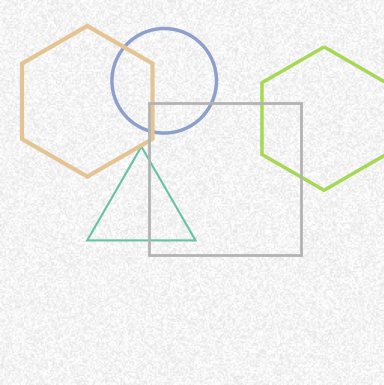[{"shape": "triangle", "thickness": 1.5, "radius": 0.81, "center": [0.367, 0.457]}, {"shape": "circle", "thickness": 2.5, "radius": 0.68, "center": [0.427, 0.79]}, {"shape": "hexagon", "thickness": 2.5, "radius": 0.93, "center": [0.842, 0.692]}, {"shape": "hexagon", "thickness": 3, "radius": 0.98, "center": [0.227, 0.737]}, {"shape": "square", "thickness": 2, "radius": 0.98, "center": [0.584, 0.535]}]